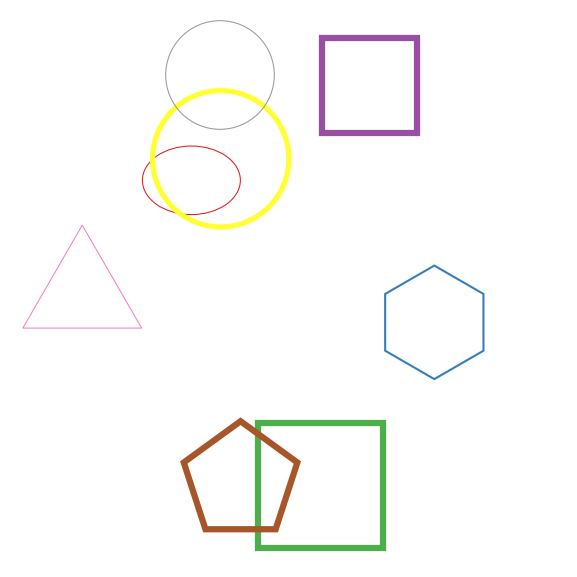[{"shape": "oval", "thickness": 0.5, "radius": 0.42, "center": [0.331, 0.687]}, {"shape": "hexagon", "thickness": 1, "radius": 0.49, "center": [0.752, 0.441]}, {"shape": "square", "thickness": 3, "radius": 0.54, "center": [0.555, 0.159]}, {"shape": "square", "thickness": 3, "radius": 0.41, "center": [0.64, 0.85]}, {"shape": "circle", "thickness": 2.5, "radius": 0.59, "center": [0.382, 0.724]}, {"shape": "pentagon", "thickness": 3, "radius": 0.52, "center": [0.417, 0.166]}, {"shape": "triangle", "thickness": 0.5, "radius": 0.59, "center": [0.142, 0.49]}, {"shape": "circle", "thickness": 0.5, "radius": 0.47, "center": [0.381, 0.869]}]